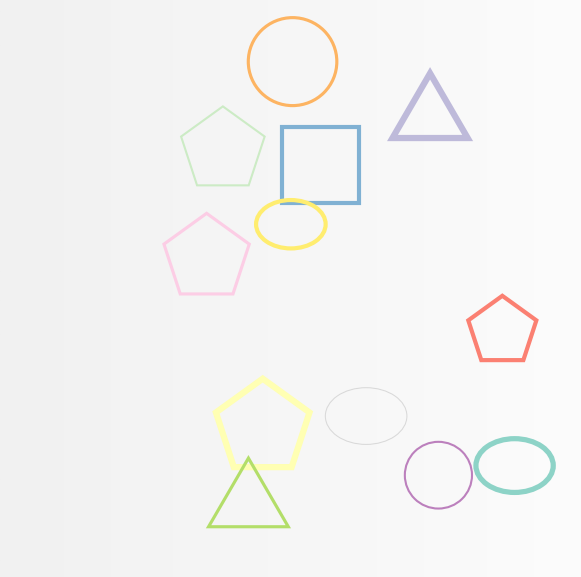[{"shape": "oval", "thickness": 2.5, "radius": 0.33, "center": [0.885, 0.193]}, {"shape": "pentagon", "thickness": 3, "radius": 0.42, "center": [0.452, 0.259]}, {"shape": "triangle", "thickness": 3, "radius": 0.37, "center": [0.74, 0.797]}, {"shape": "pentagon", "thickness": 2, "radius": 0.31, "center": [0.864, 0.425]}, {"shape": "square", "thickness": 2, "radius": 0.33, "center": [0.551, 0.713]}, {"shape": "circle", "thickness": 1.5, "radius": 0.38, "center": [0.503, 0.892]}, {"shape": "triangle", "thickness": 1.5, "radius": 0.4, "center": [0.427, 0.127]}, {"shape": "pentagon", "thickness": 1.5, "radius": 0.39, "center": [0.355, 0.553]}, {"shape": "oval", "thickness": 0.5, "radius": 0.35, "center": [0.63, 0.279]}, {"shape": "circle", "thickness": 1, "radius": 0.29, "center": [0.754, 0.176]}, {"shape": "pentagon", "thickness": 1, "radius": 0.38, "center": [0.383, 0.739]}, {"shape": "oval", "thickness": 2, "radius": 0.3, "center": [0.5, 0.611]}]